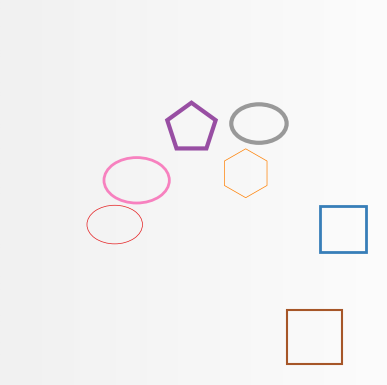[{"shape": "oval", "thickness": 0.5, "radius": 0.36, "center": [0.296, 0.417]}, {"shape": "square", "thickness": 2, "radius": 0.3, "center": [0.886, 0.405]}, {"shape": "pentagon", "thickness": 3, "radius": 0.33, "center": [0.494, 0.668]}, {"shape": "hexagon", "thickness": 0.5, "radius": 0.32, "center": [0.634, 0.55]}, {"shape": "square", "thickness": 1.5, "radius": 0.35, "center": [0.812, 0.124]}, {"shape": "oval", "thickness": 2, "radius": 0.42, "center": [0.353, 0.532]}, {"shape": "oval", "thickness": 3, "radius": 0.36, "center": [0.668, 0.679]}]